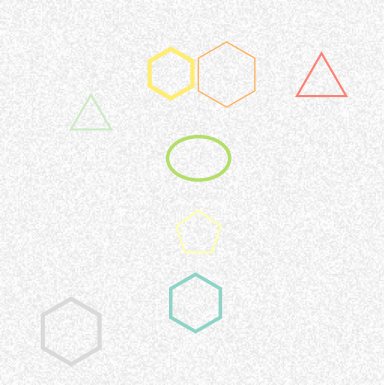[{"shape": "hexagon", "thickness": 2.5, "radius": 0.37, "center": [0.508, 0.213]}, {"shape": "pentagon", "thickness": 1.5, "radius": 0.3, "center": [0.515, 0.393]}, {"shape": "triangle", "thickness": 1.5, "radius": 0.37, "center": [0.835, 0.788]}, {"shape": "hexagon", "thickness": 1, "radius": 0.42, "center": [0.589, 0.806]}, {"shape": "oval", "thickness": 2.5, "radius": 0.4, "center": [0.516, 0.589]}, {"shape": "hexagon", "thickness": 3, "radius": 0.43, "center": [0.185, 0.139]}, {"shape": "triangle", "thickness": 1.5, "radius": 0.3, "center": [0.236, 0.694]}, {"shape": "hexagon", "thickness": 3, "radius": 0.32, "center": [0.444, 0.809]}]